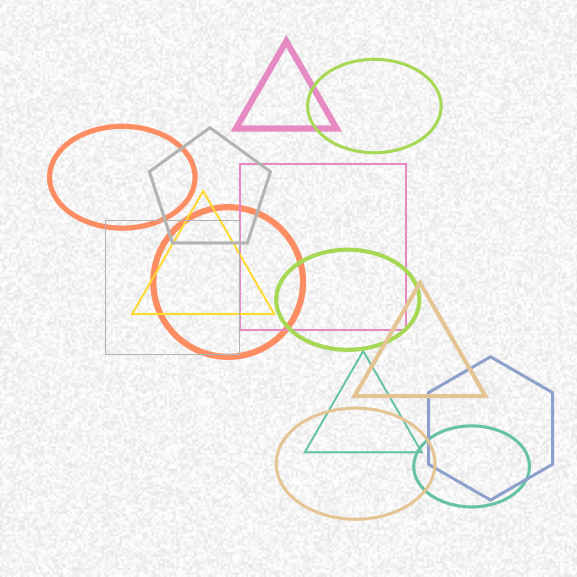[{"shape": "triangle", "thickness": 1, "radius": 0.58, "center": [0.629, 0.274]}, {"shape": "oval", "thickness": 1.5, "radius": 0.5, "center": [0.817, 0.192]}, {"shape": "circle", "thickness": 3, "radius": 0.65, "center": [0.395, 0.511]}, {"shape": "oval", "thickness": 2.5, "radius": 0.63, "center": [0.212, 0.692]}, {"shape": "hexagon", "thickness": 1.5, "radius": 0.62, "center": [0.849, 0.257]}, {"shape": "square", "thickness": 1, "radius": 0.72, "center": [0.559, 0.572]}, {"shape": "triangle", "thickness": 3, "radius": 0.5, "center": [0.496, 0.827]}, {"shape": "oval", "thickness": 1.5, "radius": 0.58, "center": [0.648, 0.816]}, {"shape": "oval", "thickness": 2, "radius": 0.62, "center": [0.602, 0.48]}, {"shape": "triangle", "thickness": 1, "radius": 0.71, "center": [0.352, 0.526]}, {"shape": "triangle", "thickness": 2, "radius": 0.65, "center": [0.727, 0.379]}, {"shape": "oval", "thickness": 1.5, "radius": 0.69, "center": [0.616, 0.196]}, {"shape": "pentagon", "thickness": 1.5, "radius": 0.55, "center": [0.364, 0.668]}, {"shape": "square", "thickness": 0.5, "radius": 0.58, "center": [0.298, 0.503]}]